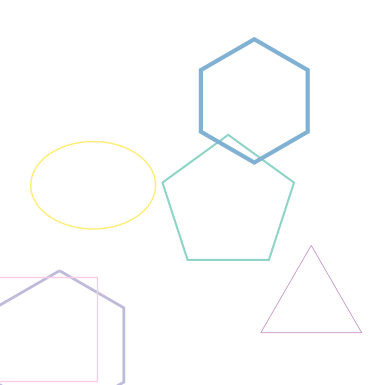[{"shape": "pentagon", "thickness": 1.5, "radius": 0.9, "center": [0.593, 0.47]}, {"shape": "hexagon", "thickness": 2, "radius": 0.96, "center": [0.155, 0.104]}, {"shape": "hexagon", "thickness": 3, "radius": 0.8, "center": [0.661, 0.738]}, {"shape": "square", "thickness": 1, "radius": 0.68, "center": [0.117, 0.146]}, {"shape": "triangle", "thickness": 0.5, "radius": 0.76, "center": [0.808, 0.211]}, {"shape": "oval", "thickness": 1, "radius": 0.81, "center": [0.242, 0.519]}]